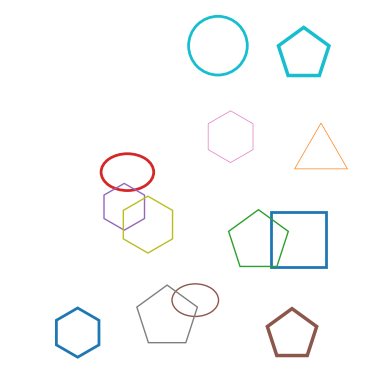[{"shape": "hexagon", "thickness": 2, "radius": 0.32, "center": [0.202, 0.136]}, {"shape": "square", "thickness": 2, "radius": 0.36, "center": [0.774, 0.378]}, {"shape": "triangle", "thickness": 0.5, "radius": 0.4, "center": [0.834, 0.601]}, {"shape": "pentagon", "thickness": 1, "radius": 0.41, "center": [0.671, 0.374]}, {"shape": "oval", "thickness": 2, "radius": 0.34, "center": [0.331, 0.553]}, {"shape": "hexagon", "thickness": 1, "radius": 0.3, "center": [0.323, 0.463]}, {"shape": "oval", "thickness": 1, "radius": 0.3, "center": [0.507, 0.22]}, {"shape": "pentagon", "thickness": 2.5, "radius": 0.34, "center": [0.758, 0.131]}, {"shape": "hexagon", "thickness": 0.5, "radius": 0.34, "center": [0.599, 0.645]}, {"shape": "pentagon", "thickness": 1, "radius": 0.41, "center": [0.434, 0.177]}, {"shape": "hexagon", "thickness": 1, "radius": 0.37, "center": [0.384, 0.417]}, {"shape": "circle", "thickness": 2, "radius": 0.38, "center": [0.566, 0.881]}, {"shape": "pentagon", "thickness": 2.5, "radius": 0.35, "center": [0.789, 0.86]}]